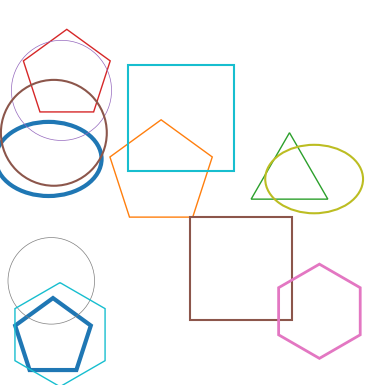[{"shape": "oval", "thickness": 3, "radius": 0.69, "center": [0.126, 0.587]}, {"shape": "pentagon", "thickness": 3, "radius": 0.52, "center": [0.138, 0.122]}, {"shape": "pentagon", "thickness": 1, "radius": 0.7, "center": [0.418, 0.549]}, {"shape": "triangle", "thickness": 1, "radius": 0.58, "center": [0.752, 0.54]}, {"shape": "pentagon", "thickness": 1, "radius": 0.59, "center": [0.173, 0.805]}, {"shape": "circle", "thickness": 0.5, "radius": 0.65, "center": [0.16, 0.765]}, {"shape": "circle", "thickness": 1.5, "radius": 0.69, "center": [0.14, 0.655]}, {"shape": "square", "thickness": 1.5, "radius": 0.67, "center": [0.626, 0.302]}, {"shape": "hexagon", "thickness": 2, "radius": 0.61, "center": [0.83, 0.192]}, {"shape": "circle", "thickness": 0.5, "radius": 0.56, "center": [0.133, 0.271]}, {"shape": "oval", "thickness": 1.5, "radius": 0.64, "center": [0.816, 0.535]}, {"shape": "hexagon", "thickness": 1, "radius": 0.68, "center": [0.156, 0.131]}, {"shape": "square", "thickness": 1.5, "radius": 0.69, "center": [0.471, 0.693]}]